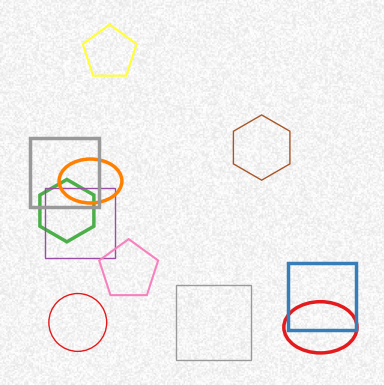[{"shape": "circle", "thickness": 1, "radius": 0.38, "center": [0.202, 0.162]}, {"shape": "oval", "thickness": 2.5, "radius": 0.48, "center": [0.832, 0.15]}, {"shape": "square", "thickness": 2.5, "radius": 0.44, "center": [0.836, 0.23]}, {"shape": "hexagon", "thickness": 2.5, "radius": 0.4, "center": [0.174, 0.453]}, {"shape": "square", "thickness": 1, "radius": 0.45, "center": [0.207, 0.421]}, {"shape": "oval", "thickness": 2.5, "radius": 0.41, "center": [0.235, 0.53]}, {"shape": "pentagon", "thickness": 1.5, "radius": 0.37, "center": [0.285, 0.863]}, {"shape": "hexagon", "thickness": 1, "radius": 0.42, "center": [0.68, 0.617]}, {"shape": "pentagon", "thickness": 1.5, "radius": 0.4, "center": [0.334, 0.299]}, {"shape": "square", "thickness": 2.5, "radius": 0.45, "center": [0.167, 0.552]}, {"shape": "square", "thickness": 1, "radius": 0.49, "center": [0.554, 0.162]}]